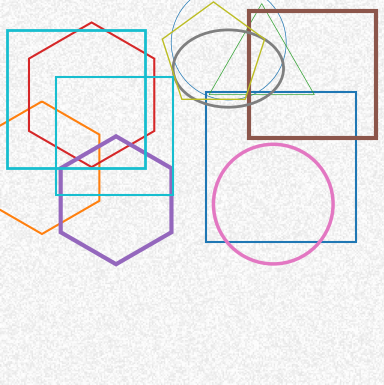[{"shape": "circle", "thickness": 0.5, "radius": 0.75, "center": [0.594, 0.89]}, {"shape": "square", "thickness": 1.5, "radius": 0.98, "center": [0.731, 0.567]}, {"shape": "hexagon", "thickness": 1.5, "radius": 0.86, "center": [0.109, 0.564]}, {"shape": "triangle", "thickness": 0.5, "radius": 0.79, "center": [0.68, 0.833]}, {"shape": "hexagon", "thickness": 1.5, "radius": 0.94, "center": [0.238, 0.754]}, {"shape": "hexagon", "thickness": 3, "radius": 0.83, "center": [0.301, 0.48]}, {"shape": "square", "thickness": 3, "radius": 0.82, "center": [0.812, 0.808]}, {"shape": "circle", "thickness": 2.5, "radius": 0.78, "center": [0.71, 0.47]}, {"shape": "oval", "thickness": 2, "radius": 0.72, "center": [0.593, 0.822]}, {"shape": "pentagon", "thickness": 1, "radius": 0.7, "center": [0.555, 0.855]}, {"shape": "square", "thickness": 1.5, "radius": 0.76, "center": [0.297, 0.647]}, {"shape": "square", "thickness": 2, "radius": 0.9, "center": [0.198, 0.744]}]